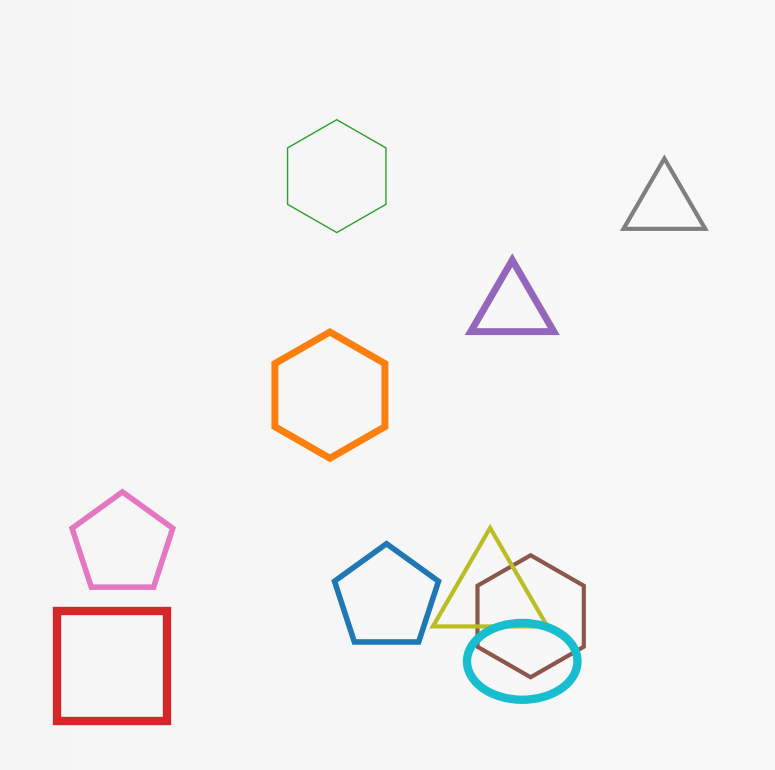[{"shape": "pentagon", "thickness": 2, "radius": 0.35, "center": [0.499, 0.223]}, {"shape": "hexagon", "thickness": 2.5, "radius": 0.41, "center": [0.426, 0.487]}, {"shape": "hexagon", "thickness": 0.5, "radius": 0.37, "center": [0.435, 0.771]}, {"shape": "square", "thickness": 3, "radius": 0.35, "center": [0.145, 0.135]}, {"shape": "triangle", "thickness": 2.5, "radius": 0.31, "center": [0.661, 0.6]}, {"shape": "hexagon", "thickness": 1.5, "radius": 0.4, "center": [0.685, 0.2]}, {"shape": "pentagon", "thickness": 2, "radius": 0.34, "center": [0.158, 0.293]}, {"shape": "triangle", "thickness": 1.5, "radius": 0.3, "center": [0.857, 0.733]}, {"shape": "triangle", "thickness": 1.5, "radius": 0.43, "center": [0.632, 0.229]}, {"shape": "oval", "thickness": 3, "radius": 0.36, "center": [0.674, 0.141]}]